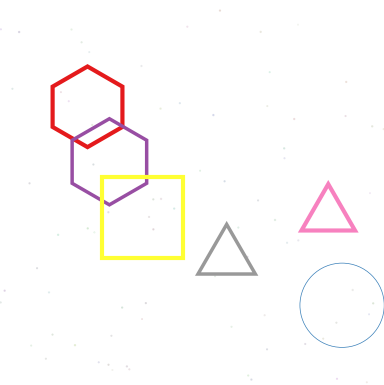[{"shape": "hexagon", "thickness": 3, "radius": 0.52, "center": [0.227, 0.723]}, {"shape": "circle", "thickness": 0.5, "radius": 0.55, "center": [0.888, 0.207]}, {"shape": "hexagon", "thickness": 2.5, "radius": 0.56, "center": [0.284, 0.58]}, {"shape": "square", "thickness": 3, "radius": 0.53, "center": [0.371, 0.436]}, {"shape": "triangle", "thickness": 3, "radius": 0.4, "center": [0.853, 0.441]}, {"shape": "triangle", "thickness": 2.5, "radius": 0.43, "center": [0.589, 0.331]}]